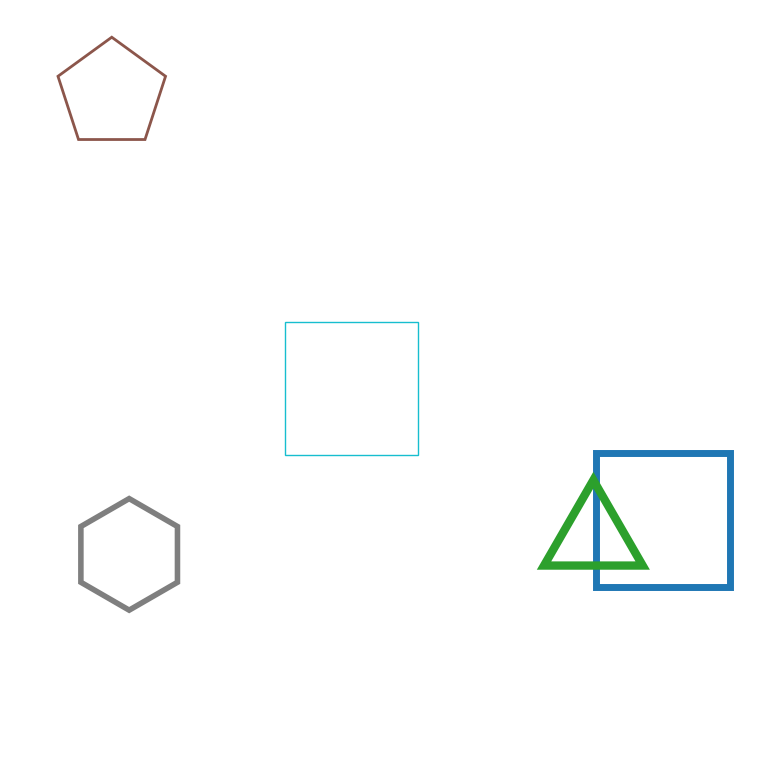[{"shape": "square", "thickness": 2.5, "radius": 0.43, "center": [0.861, 0.325]}, {"shape": "triangle", "thickness": 3, "radius": 0.37, "center": [0.771, 0.303]}, {"shape": "pentagon", "thickness": 1, "radius": 0.37, "center": [0.145, 0.878]}, {"shape": "hexagon", "thickness": 2, "radius": 0.36, "center": [0.168, 0.28]}, {"shape": "square", "thickness": 0.5, "radius": 0.43, "center": [0.457, 0.496]}]